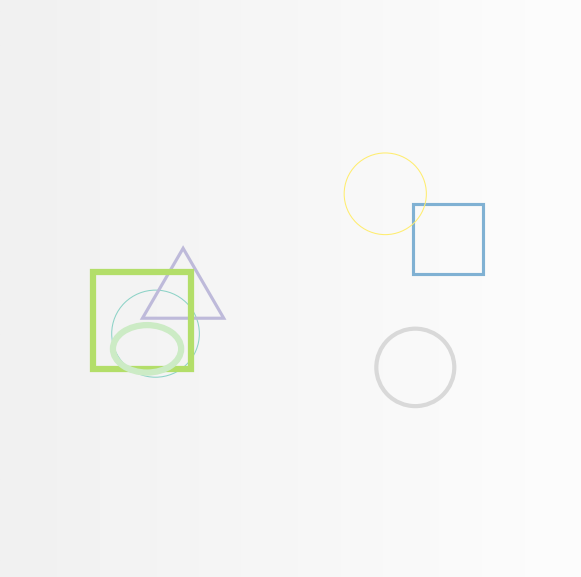[{"shape": "circle", "thickness": 0.5, "radius": 0.38, "center": [0.268, 0.421]}, {"shape": "triangle", "thickness": 1.5, "radius": 0.4, "center": [0.315, 0.488]}, {"shape": "square", "thickness": 1.5, "radius": 0.3, "center": [0.771, 0.585]}, {"shape": "square", "thickness": 3, "radius": 0.42, "center": [0.244, 0.445]}, {"shape": "circle", "thickness": 2, "radius": 0.34, "center": [0.715, 0.363]}, {"shape": "oval", "thickness": 3, "radius": 0.29, "center": [0.253, 0.395]}, {"shape": "circle", "thickness": 0.5, "radius": 0.35, "center": [0.663, 0.664]}]